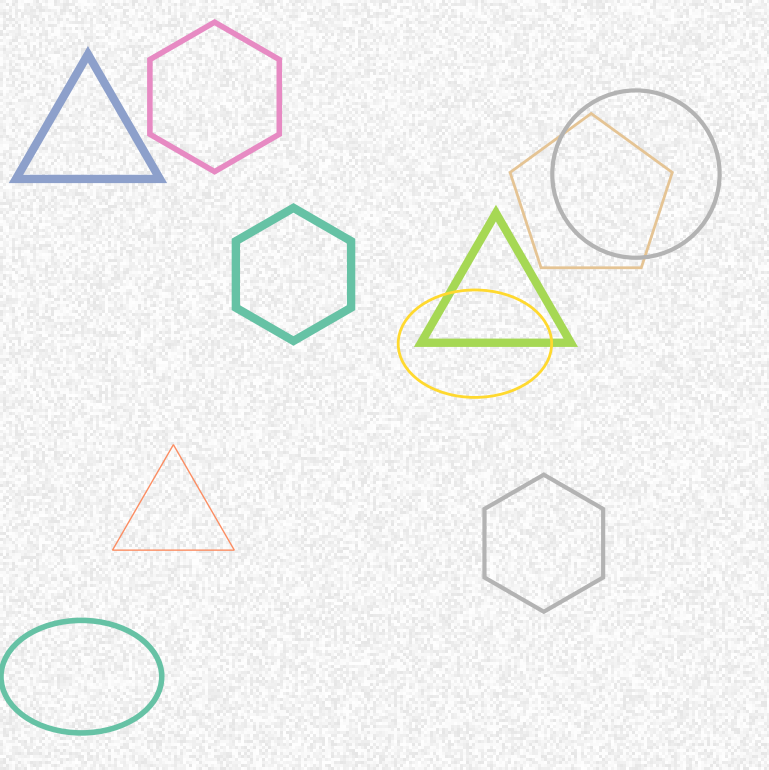[{"shape": "oval", "thickness": 2, "radius": 0.52, "center": [0.106, 0.121]}, {"shape": "hexagon", "thickness": 3, "radius": 0.43, "center": [0.381, 0.644]}, {"shape": "triangle", "thickness": 0.5, "radius": 0.46, "center": [0.225, 0.331]}, {"shape": "triangle", "thickness": 3, "radius": 0.54, "center": [0.114, 0.822]}, {"shape": "hexagon", "thickness": 2, "radius": 0.49, "center": [0.279, 0.874]}, {"shape": "triangle", "thickness": 3, "radius": 0.56, "center": [0.644, 0.611]}, {"shape": "oval", "thickness": 1, "radius": 0.5, "center": [0.617, 0.554]}, {"shape": "pentagon", "thickness": 1, "radius": 0.55, "center": [0.768, 0.742]}, {"shape": "hexagon", "thickness": 1.5, "radius": 0.44, "center": [0.706, 0.295]}, {"shape": "circle", "thickness": 1.5, "radius": 0.54, "center": [0.826, 0.774]}]